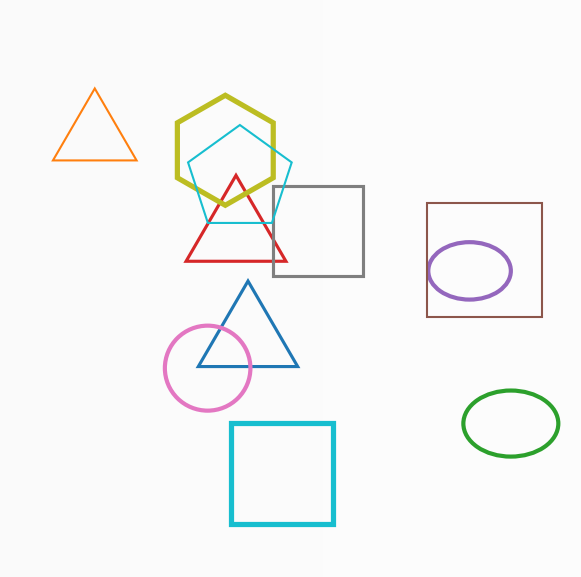[{"shape": "triangle", "thickness": 1.5, "radius": 0.49, "center": [0.427, 0.414]}, {"shape": "triangle", "thickness": 1, "radius": 0.42, "center": [0.163, 0.763]}, {"shape": "oval", "thickness": 2, "radius": 0.41, "center": [0.879, 0.266]}, {"shape": "triangle", "thickness": 1.5, "radius": 0.5, "center": [0.406, 0.596]}, {"shape": "oval", "thickness": 2, "radius": 0.36, "center": [0.808, 0.53]}, {"shape": "square", "thickness": 1, "radius": 0.5, "center": [0.833, 0.548]}, {"shape": "circle", "thickness": 2, "radius": 0.37, "center": [0.357, 0.362]}, {"shape": "square", "thickness": 1.5, "radius": 0.39, "center": [0.548, 0.599]}, {"shape": "hexagon", "thickness": 2.5, "radius": 0.48, "center": [0.388, 0.739]}, {"shape": "square", "thickness": 2.5, "radius": 0.44, "center": [0.485, 0.179]}, {"shape": "pentagon", "thickness": 1, "radius": 0.47, "center": [0.413, 0.689]}]